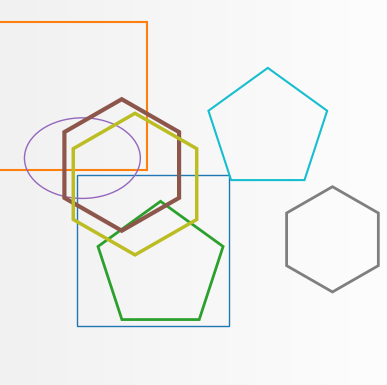[{"shape": "square", "thickness": 1, "radius": 0.98, "center": [0.395, 0.349]}, {"shape": "square", "thickness": 1.5, "radius": 0.96, "center": [0.188, 0.75]}, {"shape": "pentagon", "thickness": 2, "radius": 0.85, "center": [0.414, 0.307]}, {"shape": "oval", "thickness": 1, "radius": 0.75, "center": [0.213, 0.589]}, {"shape": "hexagon", "thickness": 3, "radius": 0.85, "center": [0.314, 0.572]}, {"shape": "hexagon", "thickness": 2, "radius": 0.68, "center": [0.858, 0.378]}, {"shape": "hexagon", "thickness": 2.5, "radius": 0.92, "center": [0.348, 0.522]}, {"shape": "pentagon", "thickness": 1.5, "radius": 0.81, "center": [0.691, 0.663]}]